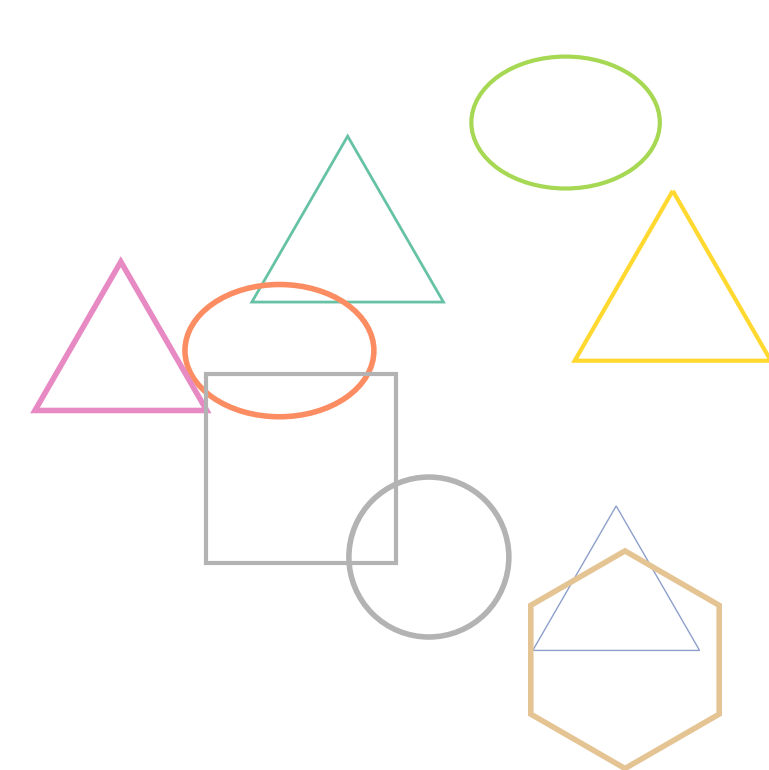[{"shape": "triangle", "thickness": 1, "radius": 0.72, "center": [0.452, 0.68]}, {"shape": "oval", "thickness": 2, "radius": 0.61, "center": [0.363, 0.545]}, {"shape": "triangle", "thickness": 0.5, "radius": 0.63, "center": [0.8, 0.218]}, {"shape": "triangle", "thickness": 2, "radius": 0.64, "center": [0.157, 0.531]}, {"shape": "oval", "thickness": 1.5, "radius": 0.61, "center": [0.735, 0.841]}, {"shape": "triangle", "thickness": 1.5, "radius": 0.74, "center": [0.874, 0.605]}, {"shape": "hexagon", "thickness": 2, "radius": 0.71, "center": [0.812, 0.143]}, {"shape": "square", "thickness": 1.5, "radius": 0.62, "center": [0.391, 0.391]}, {"shape": "circle", "thickness": 2, "radius": 0.52, "center": [0.557, 0.277]}]